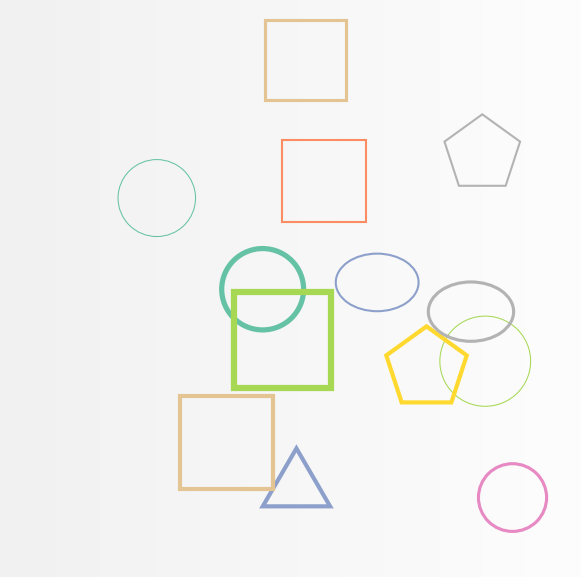[{"shape": "circle", "thickness": 0.5, "radius": 0.33, "center": [0.27, 0.656]}, {"shape": "circle", "thickness": 2.5, "radius": 0.35, "center": [0.452, 0.498]}, {"shape": "square", "thickness": 1, "radius": 0.36, "center": [0.558, 0.686]}, {"shape": "oval", "thickness": 1, "radius": 0.36, "center": [0.649, 0.51]}, {"shape": "triangle", "thickness": 2, "radius": 0.33, "center": [0.51, 0.156]}, {"shape": "circle", "thickness": 1.5, "radius": 0.29, "center": [0.882, 0.138]}, {"shape": "square", "thickness": 3, "radius": 0.42, "center": [0.487, 0.41]}, {"shape": "circle", "thickness": 0.5, "radius": 0.39, "center": [0.835, 0.374]}, {"shape": "pentagon", "thickness": 2, "radius": 0.36, "center": [0.734, 0.361]}, {"shape": "square", "thickness": 2, "radius": 0.4, "center": [0.389, 0.232]}, {"shape": "square", "thickness": 1.5, "radius": 0.35, "center": [0.526, 0.895]}, {"shape": "pentagon", "thickness": 1, "radius": 0.34, "center": [0.83, 0.733]}, {"shape": "oval", "thickness": 1.5, "radius": 0.37, "center": [0.81, 0.46]}]